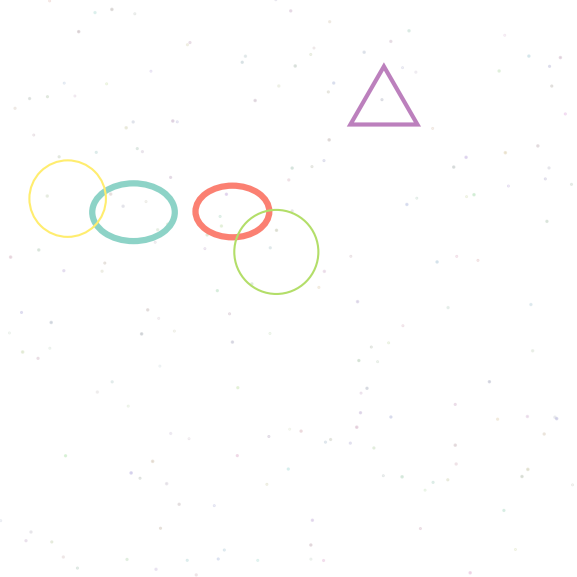[{"shape": "oval", "thickness": 3, "radius": 0.36, "center": [0.231, 0.632]}, {"shape": "oval", "thickness": 3, "radius": 0.32, "center": [0.402, 0.633]}, {"shape": "circle", "thickness": 1, "radius": 0.36, "center": [0.478, 0.563]}, {"shape": "triangle", "thickness": 2, "radius": 0.34, "center": [0.665, 0.817]}, {"shape": "circle", "thickness": 1, "radius": 0.33, "center": [0.117, 0.655]}]